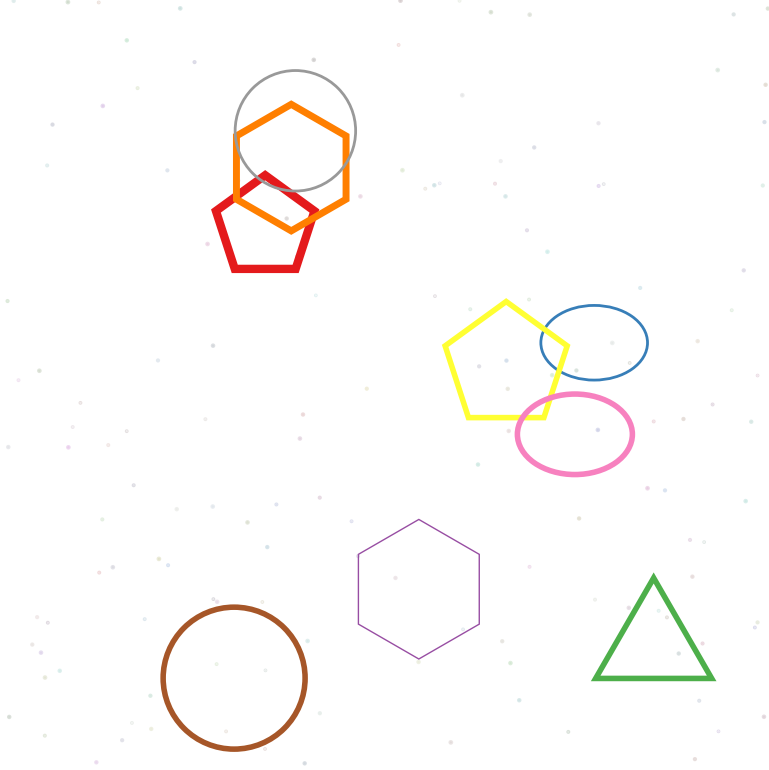[{"shape": "pentagon", "thickness": 3, "radius": 0.34, "center": [0.344, 0.705]}, {"shape": "oval", "thickness": 1, "radius": 0.35, "center": [0.772, 0.555]}, {"shape": "triangle", "thickness": 2, "radius": 0.43, "center": [0.849, 0.162]}, {"shape": "hexagon", "thickness": 0.5, "radius": 0.45, "center": [0.544, 0.235]}, {"shape": "hexagon", "thickness": 2.5, "radius": 0.41, "center": [0.378, 0.782]}, {"shape": "pentagon", "thickness": 2, "radius": 0.42, "center": [0.657, 0.525]}, {"shape": "circle", "thickness": 2, "radius": 0.46, "center": [0.304, 0.119]}, {"shape": "oval", "thickness": 2, "radius": 0.37, "center": [0.747, 0.436]}, {"shape": "circle", "thickness": 1, "radius": 0.39, "center": [0.384, 0.83]}]